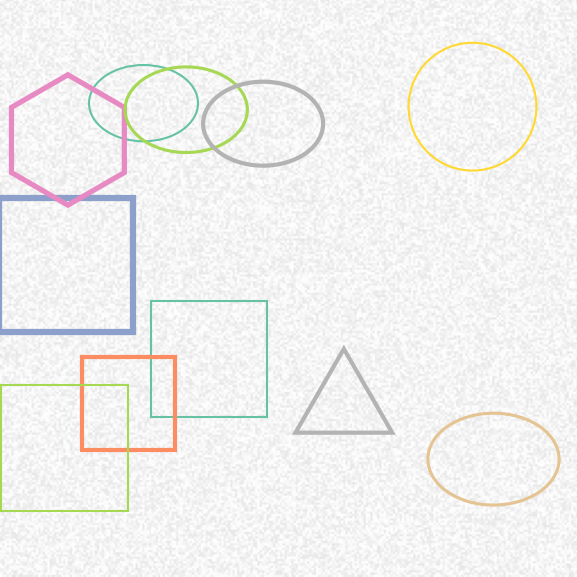[{"shape": "square", "thickness": 1, "radius": 0.5, "center": [0.362, 0.378]}, {"shape": "oval", "thickness": 1, "radius": 0.47, "center": [0.249, 0.821]}, {"shape": "square", "thickness": 2, "radius": 0.4, "center": [0.222, 0.3]}, {"shape": "square", "thickness": 3, "radius": 0.58, "center": [0.115, 0.54]}, {"shape": "hexagon", "thickness": 2.5, "radius": 0.56, "center": [0.118, 0.757]}, {"shape": "oval", "thickness": 1.5, "radius": 0.53, "center": [0.322, 0.809]}, {"shape": "square", "thickness": 1, "radius": 0.55, "center": [0.111, 0.223]}, {"shape": "circle", "thickness": 1, "radius": 0.55, "center": [0.818, 0.814]}, {"shape": "oval", "thickness": 1.5, "radius": 0.57, "center": [0.855, 0.204]}, {"shape": "triangle", "thickness": 2, "radius": 0.48, "center": [0.595, 0.298]}, {"shape": "oval", "thickness": 2, "radius": 0.52, "center": [0.456, 0.785]}]